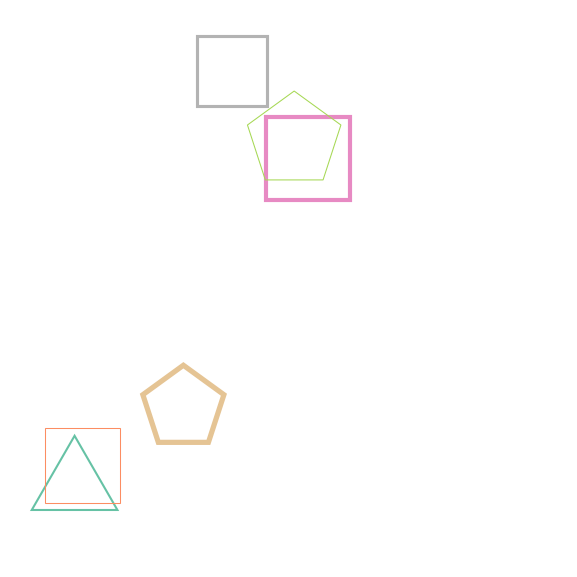[{"shape": "triangle", "thickness": 1, "radius": 0.43, "center": [0.129, 0.159]}, {"shape": "square", "thickness": 0.5, "radius": 0.32, "center": [0.143, 0.193]}, {"shape": "square", "thickness": 2, "radius": 0.36, "center": [0.533, 0.725]}, {"shape": "pentagon", "thickness": 0.5, "radius": 0.43, "center": [0.509, 0.756]}, {"shape": "pentagon", "thickness": 2.5, "radius": 0.37, "center": [0.318, 0.293]}, {"shape": "square", "thickness": 1.5, "radius": 0.3, "center": [0.401, 0.876]}]